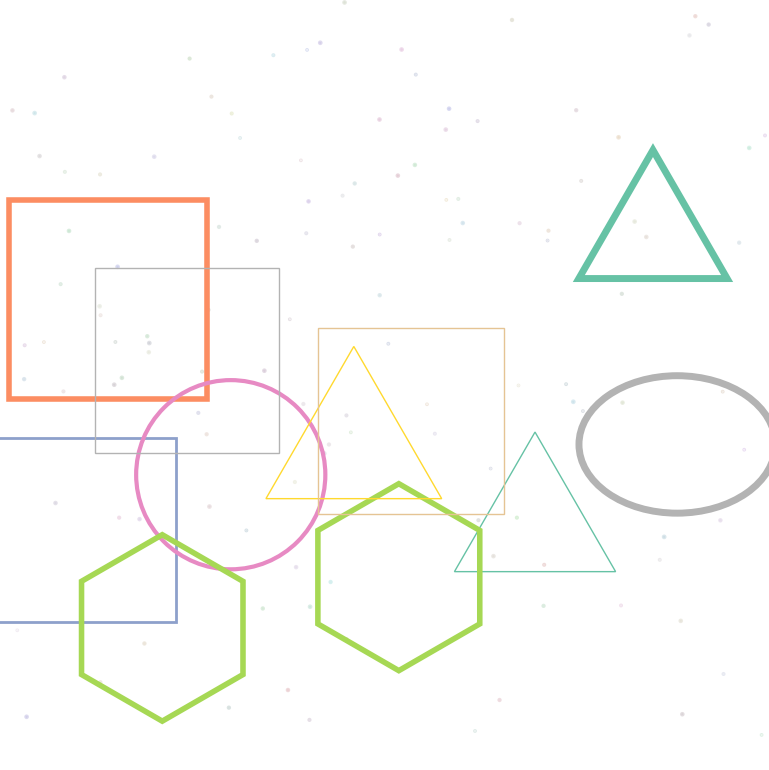[{"shape": "triangle", "thickness": 0.5, "radius": 0.6, "center": [0.695, 0.318]}, {"shape": "triangle", "thickness": 2.5, "radius": 0.56, "center": [0.848, 0.694]}, {"shape": "square", "thickness": 2, "radius": 0.64, "center": [0.14, 0.611]}, {"shape": "square", "thickness": 1, "radius": 0.6, "center": [0.11, 0.312]}, {"shape": "circle", "thickness": 1.5, "radius": 0.61, "center": [0.3, 0.383]}, {"shape": "hexagon", "thickness": 2, "radius": 0.61, "center": [0.211, 0.184]}, {"shape": "hexagon", "thickness": 2, "radius": 0.61, "center": [0.518, 0.25]}, {"shape": "triangle", "thickness": 0.5, "radius": 0.66, "center": [0.459, 0.418]}, {"shape": "square", "thickness": 0.5, "radius": 0.6, "center": [0.534, 0.453]}, {"shape": "square", "thickness": 0.5, "radius": 0.6, "center": [0.243, 0.532]}, {"shape": "oval", "thickness": 2.5, "radius": 0.64, "center": [0.879, 0.423]}]